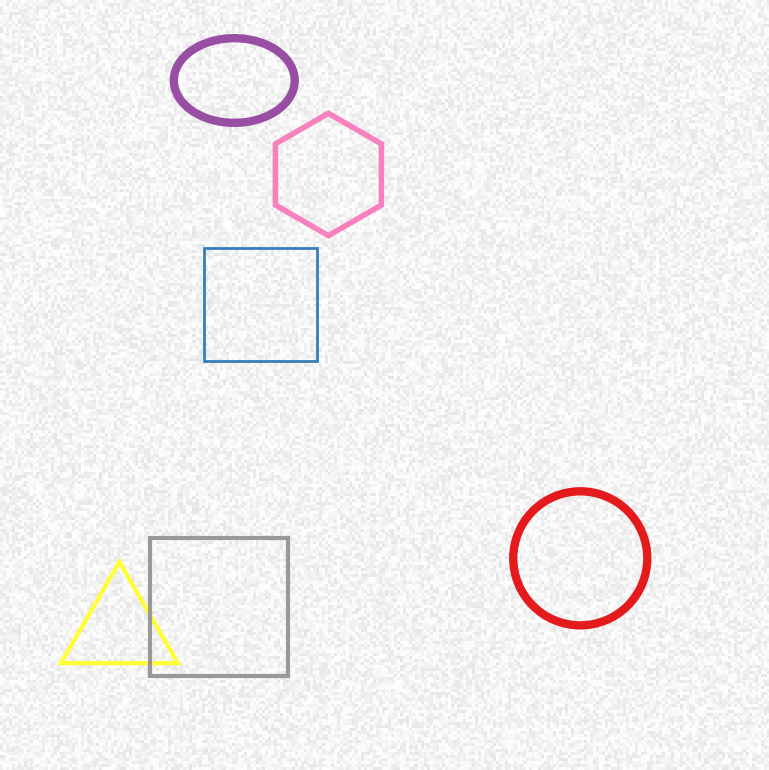[{"shape": "circle", "thickness": 3, "radius": 0.44, "center": [0.754, 0.275]}, {"shape": "square", "thickness": 1, "radius": 0.37, "center": [0.338, 0.605]}, {"shape": "oval", "thickness": 3, "radius": 0.39, "center": [0.304, 0.895]}, {"shape": "triangle", "thickness": 1.5, "radius": 0.44, "center": [0.155, 0.183]}, {"shape": "hexagon", "thickness": 2, "radius": 0.4, "center": [0.426, 0.773]}, {"shape": "square", "thickness": 1.5, "radius": 0.45, "center": [0.284, 0.212]}]